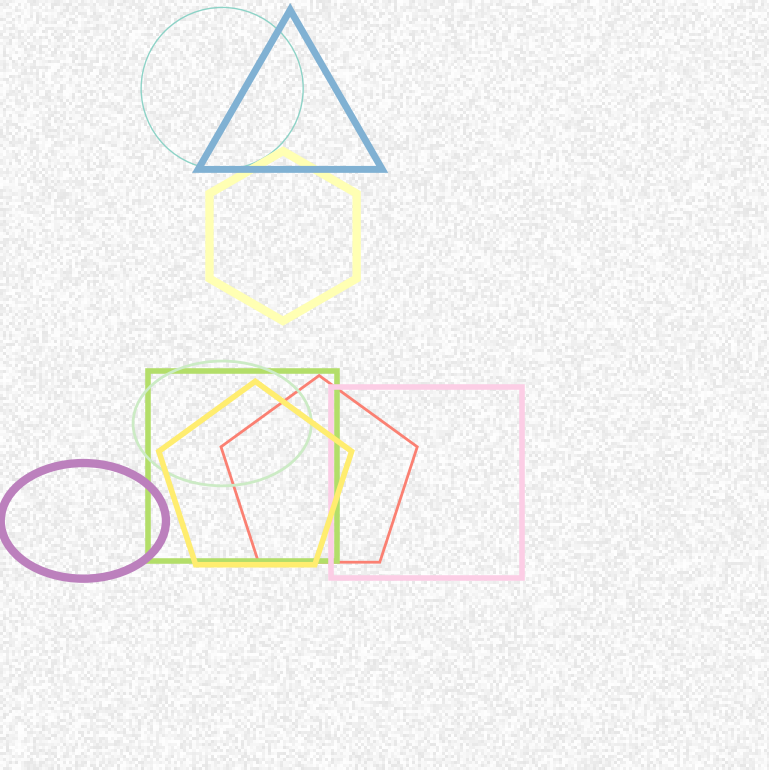[{"shape": "circle", "thickness": 0.5, "radius": 0.53, "center": [0.289, 0.885]}, {"shape": "hexagon", "thickness": 3, "radius": 0.55, "center": [0.368, 0.693]}, {"shape": "pentagon", "thickness": 1, "radius": 0.67, "center": [0.414, 0.378]}, {"shape": "triangle", "thickness": 2.5, "radius": 0.69, "center": [0.377, 0.849]}, {"shape": "square", "thickness": 2, "radius": 0.62, "center": [0.315, 0.395]}, {"shape": "square", "thickness": 2, "radius": 0.62, "center": [0.554, 0.373]}, {"shape": "oval", "thickness": 3, "radius": 0.54, "center": [0.108, 0.324]}, {"shape": "oval", "thickness": 1, "radius": 0.58, "center": [0.289, 0.45]}, {"shape": "pentagon", "thickness": 2, "radius": 0.66, "center": [0.331, 0.373]}]